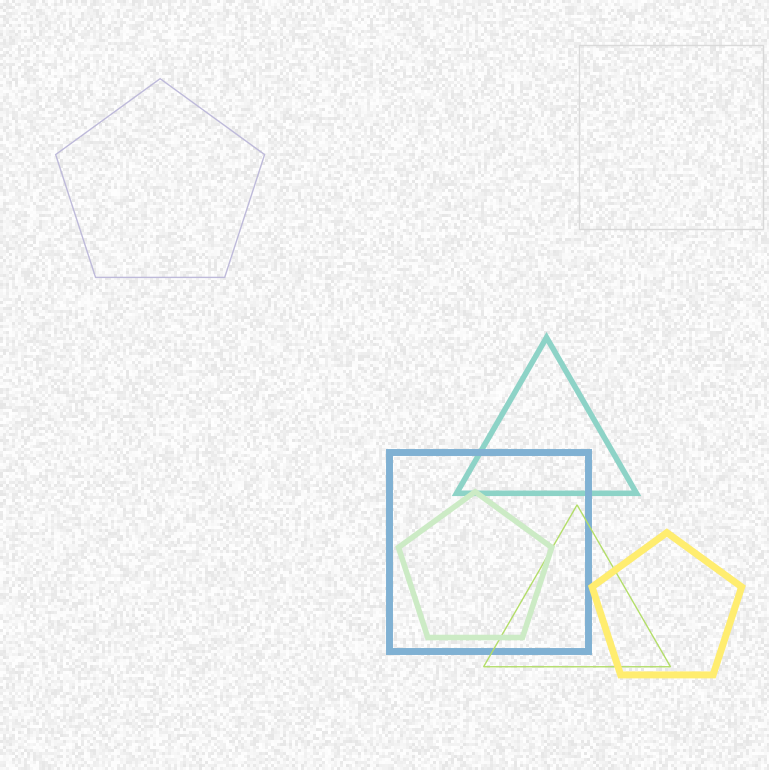[{"shape": "triangle", "thickness": 2, "radius": 0.67, "center": [0.71, 0.427]}, {"shape": "pentagon", "thickness": 0.5, "radius": 0.71, "center": [0.208, 0.755]}, {"shape": "square", "thickness": 2.5, "radius": 0.65, "center": [0.635, 0.284]}, {"shape": "triangle", "thickness": 0.5, "radius": 0.7, "center": [0.749, 0.204]}, {"shape": "square", "thickness": 0.5, "radius": 0.6, "center": [0.871, 0.822]}, {"shape": "pentagon", "thickness": 2, "radius": 0.52, "center": [0.617, 0.257]}, {"shape": "pentagon", "thickness": 2.5, "radius": 0.51, "center": [0.866, 0.206]}]